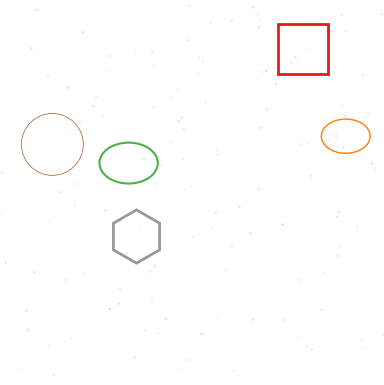[{"shape": "square", "thickness": 2, "radius": 0.32, "center": [0.786, 0.873]}, {"shape": "oval", "thickness": 1.5, "radius": 0.38, "center": [0.334, 0.576]}, {"shape": "oval", "thickness": 1, "radius": 0.32, "center": [0.898, 0.646]}, {"shape": "circle", "thickness": 0.5, "radius": 0.4, "center": [0.136, 0.625]}, {"shape": "hexagon", "thickness": 2, "radius": 0.35, "center": [0.355, 0.386]}]